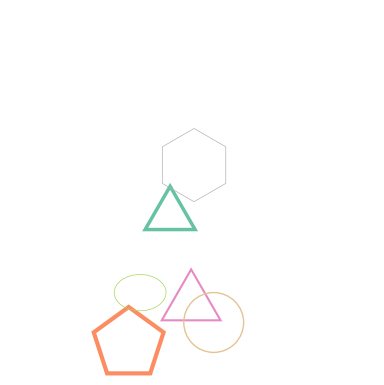[{"shape": "triangle", "thickness": 2.5, "radius": 0.37, "center": [0.442, 0.441]}, {"shape": "pentagon", "thickness": 3, "radius": 0.48, "center": [0.334, 0.107]}, {"shape": "triangle", "thickness": 1.5, "radius": 0.44, "center": [0.497, 0.212]}, {"shape": "oval", "thickness": 0.5, "radius": 0.34, "center": [0.364, 0.24]}, {"shape": "circle", "thickness": 1, "radius": 0.39, "center": [0.555, 0.162]}, {"shape": "hexagon", "thickness": 0.5, "radius": 0.48, "center": [0.504, 0.571]}]